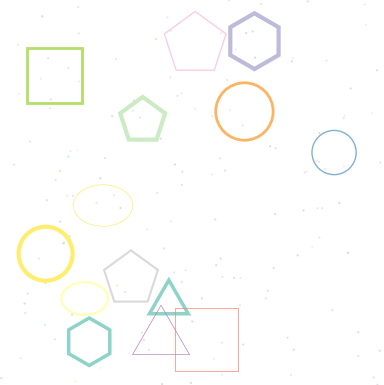[{"shape": "triangle", "thickness": 2.5, "radius": 0.29, "center": [0.438, 0.214]}, {"shape": "hexagon", "thickness": 2.5, "radius": 0.31, "center": [0.232, 0.112]}, {"shape": "oval", "thickness": 1.5, "radius": 0.3, "center": [0.22, 0.225]}, {"shape": "hexagon", "thickness": 3, "radius": 0.36, "center": [0.661, 0.893]}, {"shape": "square", "thickness": 0.5, "radius": 0.41, "center": [0.536, 0.119]}, {"shape": "circle", "thickness": 1, "radius": 0.29, "center": [0.868, 0.604]}, {"shape": "circle", "thickness": 2, "radius": 0.37, "center": [0.635, 0.71]}, {"shape": "square", "thickness": 2, "radius": 0.36, "center": [0.141, 0.803]}, {"shape": "pentagon", "thickness": 1, "radius": 0.42, "center": [0.507, 0.886]}, {"shape": "pentagon", "thickness": 1.5, "radius": 0.37, "center": [0.34, 0.276]}, {"shape": "triangle", "thickness": 0.5, "radius": 0.43, "center": [0.418, 0.122]}, {"shape": "pentagon", "thickness": 3, "radius": 0.31, "center": [0.371, 0.687]}, {"shape": "oval", "thickness": 0.5, "radius": 0.39, "center": [0.268, 0.466]}, {"shape": "circle", "thickness": 3, "radius": 0.35, "center": [0.119, 0.341]}]